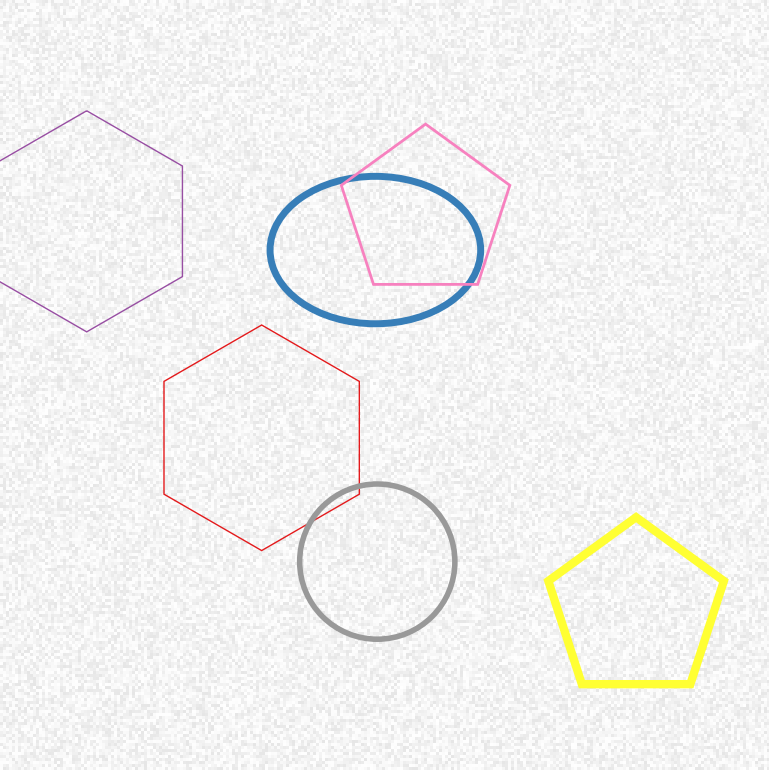[{"shape": "hexagon", "thickness": 0.5, "radius": 0.73, "center": [0.34, 0.431]}, {"shape": "oval", "thickness": 2.5, "radius": 0.68, "center": [0.487, 0.675]}, {"shape": "hexagon", "thickness": 0.5, "radius": 0.72, "center": [0.113, 0.713]}, {"shape": "pentagon", "thickness": 3, "radius": 0.6, "center": [0.826, 0.208]}, {"shape": "pentagon", "thickness": 1, "radius": 0.58, "center": [0.553, 0.724]}, {"shape": "circle", "thickness": 2, "radius": 0.5, "center": [0.49, 0.271]}]